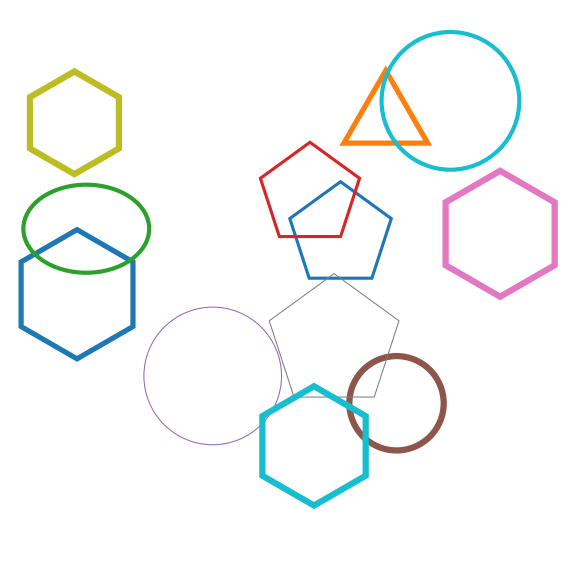[{"shape": "hexagon", "thickness": 2.5, "radius": 0.56, "center": [0.133, 0.49]}, {"shape": "pentagon", "thickness": 1.5, "radius": 0.46, "center": [0.59, 0.592]}, {"shape": "triangle", "thickness": 2.5, "radius": 0.42, "center": [0.668, 0.793]}, {"shape": "oval", "thickness": 2, "radius": 0.54, "center": [0.149, 0.603]}, {"shape": "pentagon", "thickness": 1.5, "radius": 0.45, "center": [0.537, 0.663]}, {"shape": "circle", "thickness": 0.5, "radius": 0.6, "center": [0.368, 0.348]}, {"shape": "circle", "thickness": 3, "radius": 0.41, "center": [0.687, 0.301]}, {"shape": "hexagon", "thickness": 3, "radius": 0.54, "center": [0.866, 0.594]}, {"shape": "pentagon", "thickness": 0.5, "radius": 0.59, "center": [0.579, 0.407]}, {"shape": "hexagon", "thickness": 3, "radius": 0.44, "center": [0.129, 0.786]}, {"shape": "circle", "thickness": 2, "radius": 0.6, "center": [0.78, 0.825]}, {"shape": "hexagon", "thickness": 3, "radius": 0.52, "center": [0.544, 0.227]}]